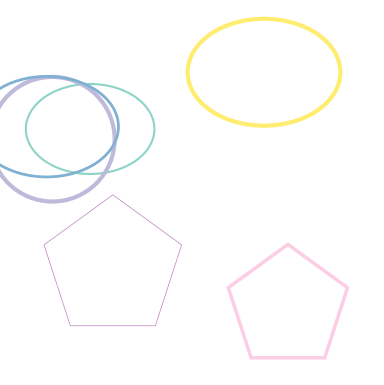[{"shape": "oval", "thickness": 1.5, "radius": 0.84, "center": [0.234, 0.665]}, {"shape": "circle", "thickness": 3, "radius": 0.81, "center": [0.136, 0.638]}, {"shape": "oval", "thickness": 2, "radius": 0.93, "center": [0.121, 0.671]}, {"shape": "pentagon", "thickness": 2.5, "radius": 0.81, "center": [0.748, 0.203]}, {"shape": "pentagon", "thickness": 0.5, "radius": 0.94, "center": [0.293, 0.306]}, {"shape": "oval", "thickness": 3, "radius": 0.99, "center": [0.686, 0.812]}]